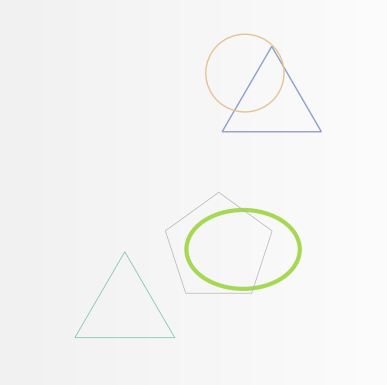[{"shape": "triangle", "thickness": 0.5, "radius": 0.74, "center": [0.322, 0.197]}, {"shape": "triangle", "thickness": 1, "radius": 0.74, "center": [0.701, 0.732]}, {"shape": "oval", "thickness": 3, "radius": 0.73, "center": [0.627, 0.352]}, {"shape": "circle", "thickness": 1, "radius": 0.5, "center": [0.632, 0.81]}, {"shape": "pentagon", "thickness": 0.5, "radius": 0.72, "center": [0.564, 0.356]}]